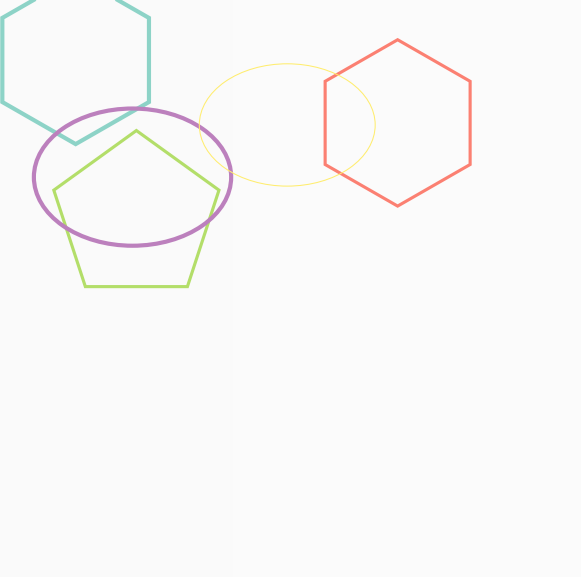[{"shape": "hexagon", "thickness": 2, "radius": 0.73, "center": [0.13, 0.895]}, {"shape": "hexagon", "thickness": 1.5, "radius": 0.72, "center": [0.684, 0.786]}, {"shape": "pentagon", "thickness": 1.5, "radius": 0.75, "center": [0.235, 0.624]}, {"shape": "oval", "thickness": 2, "radius": 0.85, "center": [0.228, 0.692]}, {"shape": "oval", "thickness": 0.5, "radius": 0.76, "center": [0.494, 0.783]}]